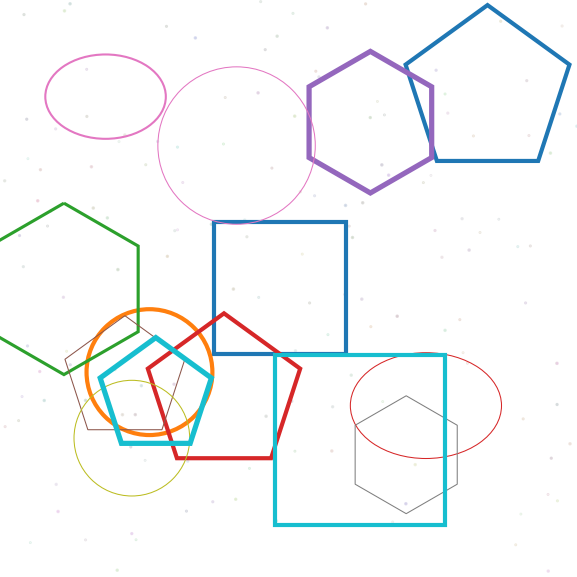[{"shape": "square", "thickness": 2, "radius": 0.57, "center": [0.485, 0.501]}, {"shape": "pentagon", "thickness": 2, "radius": 0.75, "center": [0.844, 0.841]}, {"shape": "circle", "thickness": 2, "radius": 0.54, "center": [0.259, 0.355]}, {"shape": "hexagon", "thickness": 1.5, "radius": 0.74, "center": [0.111, 0.499]}, {"shape": "oval", "thickness": 0.5, "radius": 0.65, "center": [0.738, 0.297]}, {"shape": "pentagon", "thickness": 2, "radius": 0.69, "center": [0.388, 0.318]}, {"shape": "hexagon", "thickness": 2.5, "radius": 0.61, "center": [0.641, 0.788]}, {"shape": "pentagon", "thickness": 0.5, "radius": 0.55, "center": [0.216, 0.343]}, {"shape": "circle", "thickness": 0.5, "radius": 0.68, "center": [0.41, 0.747]}, {"shape": "oval", "thickness": 1, "radius": 0.52, "center": [0.183, 0.832]}, {"shape": "hexagon", "thickness": 0.5, "radius": 0.51, "center": [0.703, 0.212]}, {"shape": "circle", "thickness": 0.5, "radius": 0.5, "center": [0.228, 0.24]}, {"shape": "square", "thickness": 2, "radius": 0.73, "center": [0.624, 0.237]}, {"shape": "pentagon", "thickness": 2.5, "radius": 0.51, "center": [0.27, 0.313]}]